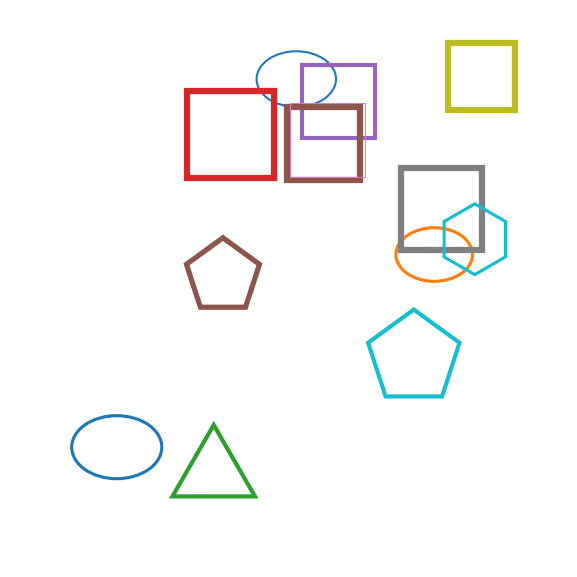[{"shape": "oval", "thickness": 1, "radius": 0.34, "center": [0.513, 0.862]}, {"shape": "oval", "thickness": 1.5, "radius": 0.39, "center": [0.202, 0.225]}, {"shape": "oval", "thickness": 1.5, "radius": 0.33, "center": [0.752, 0.558]}, {"shape": "triangle", "thickness": 2, "radius": 0.41, "center": [0.37, 0.181]}, {"shape": "square", "thickness": 3, "radius": 0.38, "center": [0.399, 0.766]}, {"shape": "square", "thickness": 2, "radius": 0.32, "center": [0.587, 0.823]}, {"shape": "square", "thickness": 3, "radius": 0.32, "center": [0.56, 0.75]}, {"shape": "pentagon", "thickness": 2.5, "radius": 0.33, "center": [0.386, 0.521]}, {"shape": "square", "thickness": 0.5, "radius": 0.32, "center": [0.567, 0.756]}, {"shape": "square", "thickness": 3, "radius": 0.35, "center": [0.764, 0.637]}, {"shape": "square", "thickness": 3, "radius": 0.29, "center": [0.833, 0.867]}, {"shape": "pentagon", "thickness": 2, "radius": 0.42, "center": [0.717, 0.38]}, {"shape": "hexagon", "thickness": 1.5, "radius": 0.31, "center": [0.822, 0.585]}]